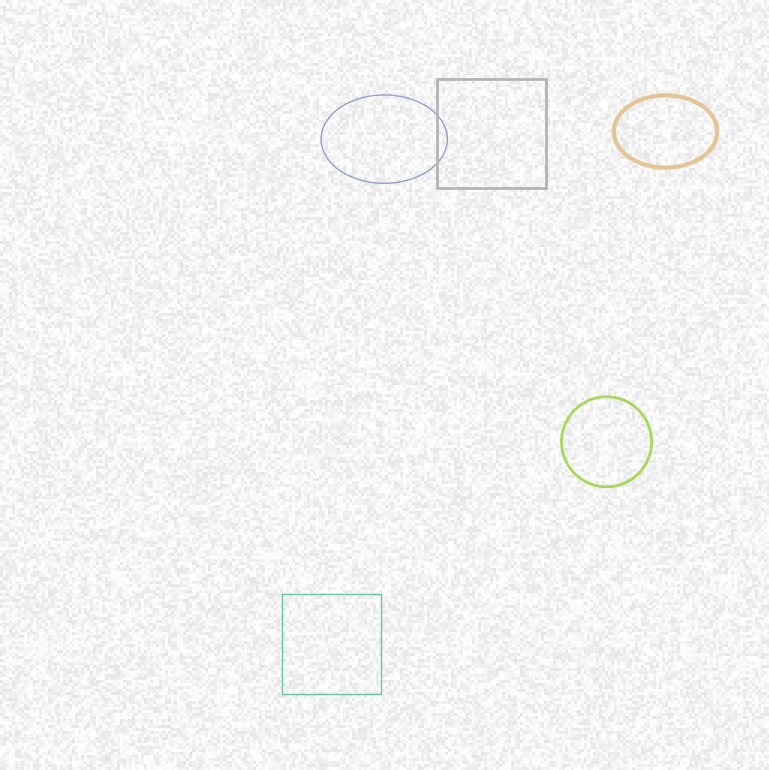[{"shape": "square", "thickness": 0.5, "radius": 0.32, "center": [0.43, 0.163]}, {"shape": "oval", "thickness": 0.5, "radius": 0.41, "center": [0.499, 0.819]}, {"shape": "circle", "thickness": 1, "radius": 0.29, "center": [0.788, 0.426]}, {"shape": "oval", "thickness": 1.5, "radius": 0.34, "center": [0.864, 0.829]}, {"shape": "square", "thickness": 1, "radius": 0.35, "center": [0.638, 0.827]}]